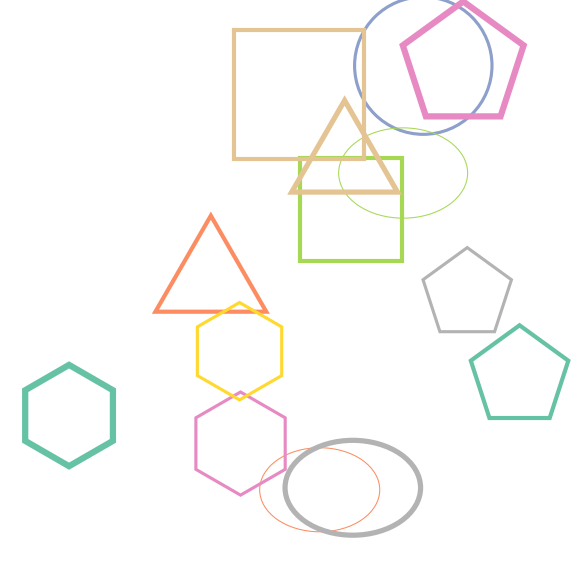[{"shape": "pentagon", "thickness": 2, "radius": 0.44, "center": [0.9, 0.347]}, {"shape": "hexagon", "thickness": 3, "radius": 0.44, "center": [0.12, 0.28]}, {"shape": "triangle", "thickness": 2, "radius": 0.55, "center": [0.365, 0.515]}, {"shape": "oval", "thickness": 0.5, "radius": 0.52, "center": [0.554, 0.151]}, {"shape": "circle", "thickness": 1.5, "radius": 0.59, "center": [0.733, 0.886]}, {"shape": "hexagon", "thickness": 1.5, "radius": 0.45, "center": [0.417, 0.231]}, {"shape": "pentagon", "thickness": 3, "radius": 0.55, "center": [0.802, 0.887]}, {"shape": "square", "thickness": 2, "radius": 0.44, "center": [0.608, 0.637]}, {"shape": "oval", "thickness": 0.5, "radius": 0.56, "center": [0.698, 0.7]}, {"shape": "hexagon", "thickness": 1.5, "radius": 0.42, "center": [0.415, 0.391]}, {"shape": "triangle", "thickness": 2.5, "radius": 0.53, "center": [0.597, 0.719]}, {"shape": "square", "thickness": 2, "radius": 0.56, "center": [0.518, 0.836]}, {"shape": "oval", "thickness": 2.5, "radius": 0.59, "center": [0.611, 0.155]}, {"shape": "pentagon", "thickness": 1.5, "radius": 0.4, "center": [0.809, 0.49]}]